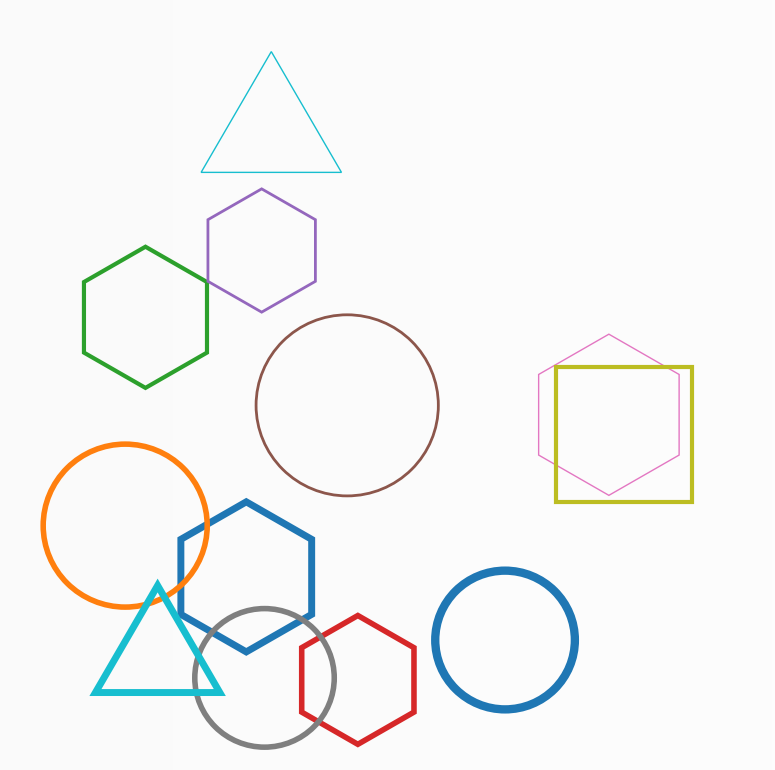[{"shape": "circle", "thickness": 3, "radius": 0.45, "center": [0.652, 0.169]}, {"shape": "hexagon", "thickness": 2.5, "radius": 0.49, "center": [0.318, 0.251]}, {"shape": "circle", "thickness": 2, "radius": 0.53, "center": [0.162, 0.317]}, {"shape": "hexagon", "thickness": 1.5, "radius": 0.46, "center": [0.188, 0.588]}, {"shape": "hexagon", "thickness": 2, "radius": 0.42, "center": [0.462, 0.117]}, {"shape": "hexagon", "thickness": 1, "radius": 0.4, "center": [0.338, 0.675]}, {"shape": "circle", "thickness": 1, "radius": 0.59, "center": [0.448, 0.474]}, {"shape": "hexagon", "thickness": 0.5, "radius": 0.52, "center": [0.786, 0.461]}, {"shape": "circle", "thickness": 2, "radius": 0.45, "center": [0.341, 0.12]}, {"shape": "square", "thickness": 1.5, "radius": 0.44, "center": [0.806, 0.435]}, {"shape": "triangle", "thickness": 0.5, "radius": 0.52, "center": [0.35, 0.828]}, {"shape": "triangle", "thickness": 2.5, "radius": 0.46, "center": [0.203, 0.147]}]